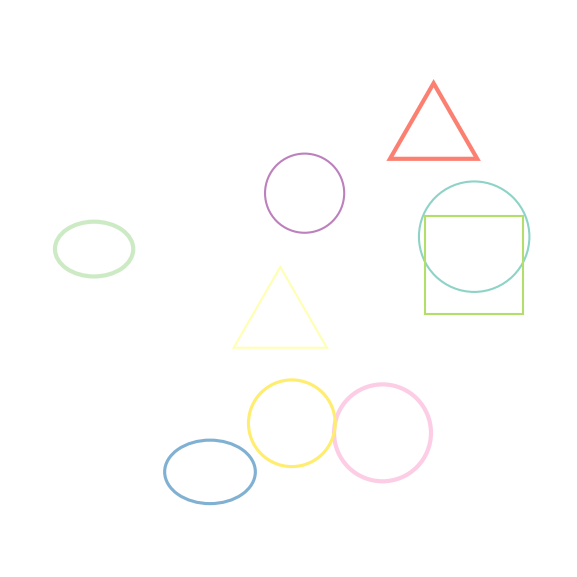[{"shape": "circle", "thickness": 1, "radius": 0.48, "center": [0.821, 0.589]}, {"shape": "triangle", "thickness": 1, "radius": 0.47, "center": [0.485, 0.444]}, {"shape": "triangle", "thickness": 2, "radius": 0.44, "center": [0.751, 0.768]}, {"shape": "oval", "thickness": 1.5, "radius": 0.39, "center": [0.364, 0.182]}, {"shape": "square", "thickness": 1, "radius": 0.42, "center": [0.821, 0.54]}, {"shape": "circle", "thickness": 2, "radius": 0.42, "center": [0.662, 0.25]}, {"shape": "circle", "thickness": 1, "radius": 0.34, "center": [0.527, 0.665]}, {"shape": "oval", "thickness": 2, "radius": 0.34, "center": [0.163, 0.568]}, {"shape": "circle", "thickness": 1.5, "radius": 0.38, "center": [0.505, 0.266]}]